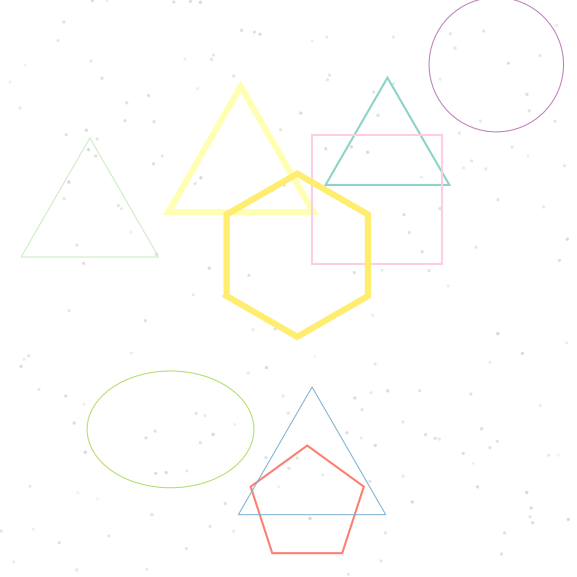[{"shape": "triangle", "thickness": 1, "radius": 0.62, "center": [0.671, 0.741]}, {"shape": "triangle", "thickness": 3, "radius": 0.72, "center": [0.417, 0.704]}, {"shape": "pentagon", "thickness": 1, "radius": 0.52, "center": [0.532, 0.125]}, {"shape": "triangle", "thickness": 0.5, "radius": 0.74, "center": [0.54, 0.182]}, {"shape": "oval", "thickness": 0.5, "radius": 0.72, "center": [0.295, 0.256]}, {"shape": "square", "thickness": 1, "radius": 0.56, "center": [0.652, 0.654]}, {"shape": "circle", "thickness": 0.5, "radius": 0.58, "center": [0.859, 0.887]}, {"shape": "triangle", "thickness": 0.5, "radius": 0.69, "center": [0.156, 0.623]}, {"shape": "hexagon", "thickness": 3, "radius": 0.71, "center": [0.515, 0.557]}]